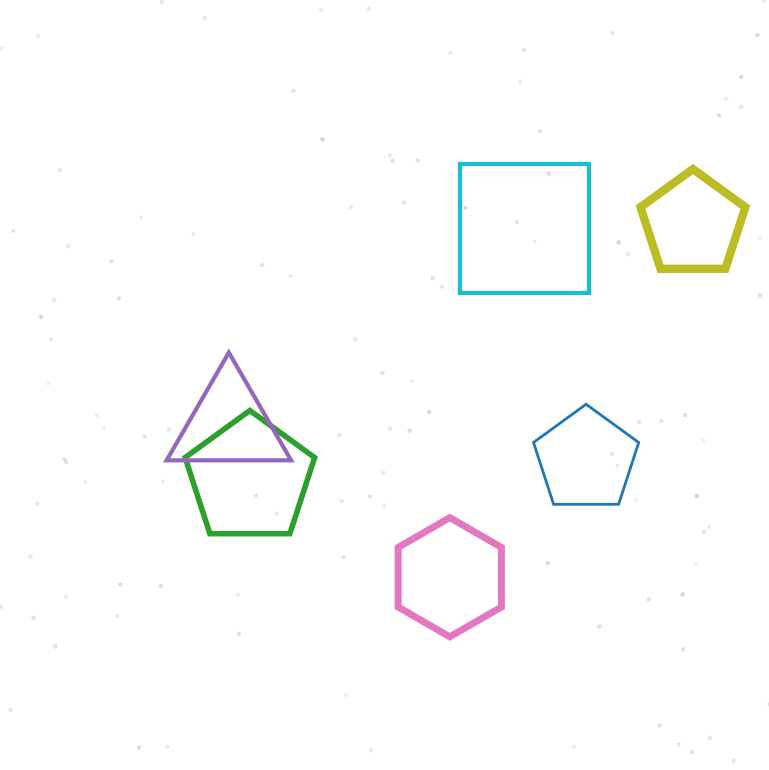[{"shape": "pentagon", "thickness": 1, "radius": 0.36, "center": [0.761, 0.403]}, {"shape": "pentagon", "thickness": 2, "radius": 0.44, "center": [0.325, 0.378]}, {"shape": "triangle", "thickness": 1.5, "radius": 0.47, "center": [0.297, 0.449]}, {"shape": "hexagon", "thickness": 2.5, "radius": 0.39, "center": [0.584, 0.25]}, {"shape": "pentagon", "thickness": 3, "radius": 0.36, "center": [0.9, 0.709]}, {"shape": "square", "thickness": 1.5, "radius": 0.42, "center": [0.681, 0.703]}]